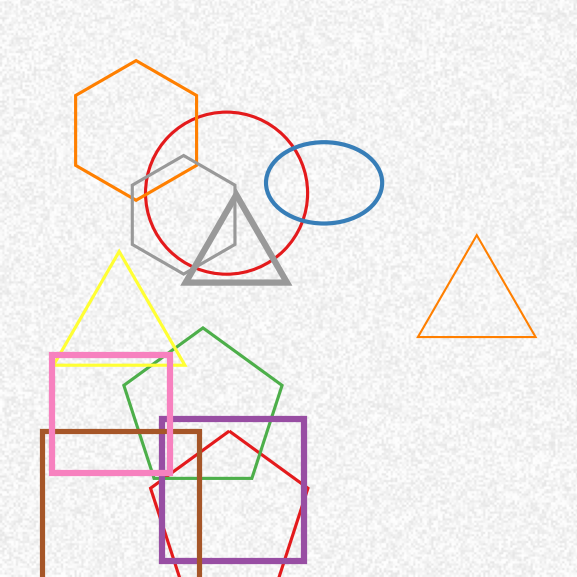[{"shape": "circle", "thickness": 1.5, "radius": 0.7, "center": [0.392, 0.665]}, {"shape": "pentagon", "thickness": 1.5, "radius": 0.72, "center": [0.397, 0.109]}, {"shape": "oval", "thickness": 2, "radius": 0.5, "center": [0.561, 0.683]}, {"shape": "pentagon", "thickness": 1.5, "radius": 0.72, "center": [0.351, 0.287]}, {"shape": "square", "thickness": 3, "radius": 0.61, "center": [0.404, 0.151]}, {"shape": "hexagon", "thickness": 1.5, "radius": 0.6, "center": [0.236, 0.773]}, {"shape": "triangle", "thickness": 1, "radius": 0.59, "center": [0.826, 0.474]}, {"shape": "triangle", "thickness": 1.5, "radius": 0.66, "center": [0.206, 0.432]}, {"shape": "square", "thickness": 2.5, "radius": 0.68, "center": [0.208, 0.117]}, {"shape": "square", "thickness": 3, "radius": 0.51, "center": [0.192, 0.282]}, {"shape": "triangle", "thickness": 3, "radius": 0.51, "center": [0.409, 0.56]}, {"shape": "hexagon", "thickness": 1.5, "radius": 0.51, "center": [0.318, 0.627]}]